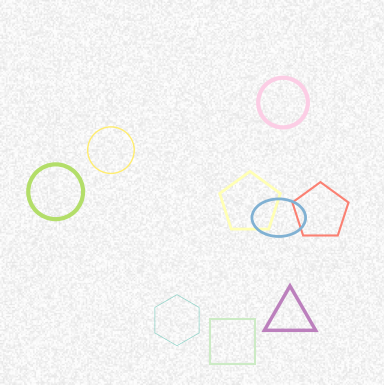[{"shape": "hexagon", "thickness": 0.5, "radius": 0.33, "center": [0.46, 0.168]}, {"shape": "pentagon", "thickness": 2, "radius": 0.41, "center": [0.649, 0.472]}, {"shape": "pentagon", "thickness": 1.5, "radius": 0.38, "center": [0.832, 0.45]}, {"shape": "oval", "thickness": 2, "radius": 0.35, "center": [0.724, 0.435]}, {"shape": "circle", "thickness": 3, "radius": 0.36, "center": [0.145, 0.502]}, {"shape": "circle", "thickness": 3, "radius": 0.32, "center": [0.735, 0.734]}, {"shape": "triangle", "thickness": 2.5, "radius": 0.38, "center": [0.753, 0.18]}, {"shape": "square", "thickness": 1.5, "radius": 0.29, "center": [0.604, 0.112]}, {"shape": "circle", "thickness": 1, "radius": 0.3, "center": [0.288, 0.61]}]